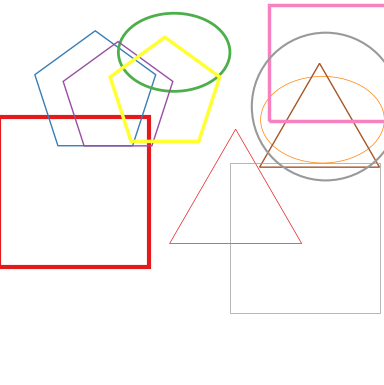[{"shape": "square", "thickness": 3, "radius": 0.97, "center": [0.193, 0.501]}, {"shape": "triangle", "thickness": 0.5, "radius": 0.99, "center": [0.612, 0.466]}, {"shape": "pentagon", "thickness": 1, "radius": 0.83, "center": [0.247, 0.755]}, {"shape": "oval", "thickness": 2, "radius": 0.72, "center": [0.452, 0.864]}, {"shape": "pentagon", "thickness": 1, "radius": 0.75, "center": [0.306, 0.742]}, {"shape": "oval", "thickness": 0.5, "radius": 0.8, "center": [0.838, 0.689]}, {"shape": "pentagon", "thickness": 2.5, "radius": 0.75, "center": [0.428, 0.754]}, {"shape": "triangle", "thickness": 1, "radius": 0.9, "center": [0.83, 0.656]}, {"shape": "square", "thickness": 2.5, "radius": 0.75, "center": [0.85, 0.837]}, {"shape": "circle", "thickness": 1.5, "radius": 0.96, "center": [0.846, 0.723]}, {"shape": "square", "thickness": 0.5, "radius": 0.98, "center": [0.792, 0.381]}]